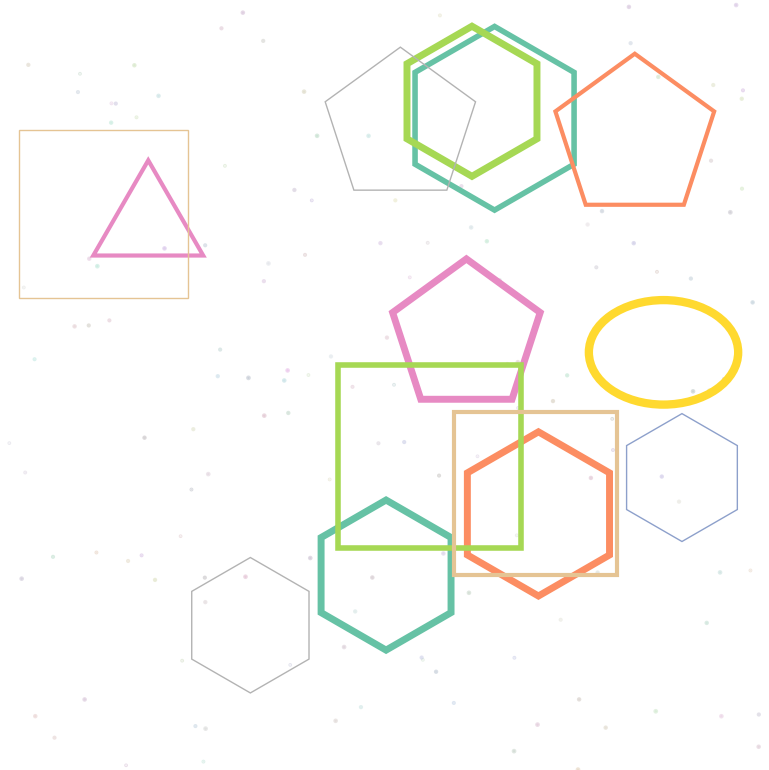[{"shape": "hexagon", "thickness": 2, "radius": 0.6, "center": [0.642, 0.846]}, {"shape": "hexagon", "thickness": 2.5, "radius": 0.49, "center": [0.501, 0.253]}, {"shape": "pentagon", "thickness": 1.5, "radius": 0.54, "center": [0.824, 0.822]}, {"shape": "hexagon", "thickness": 2.5, "radius": 0.53, "center": [0.699, 0.333]}, {"shape": "hexagon", "thickness": 0.5, "radius": 0.42, "center": [0.886, 0.38]}, {"shape": "pentagon", "thickness": 2.5, "radius": 0.5, "center": [0.606, 0.563]}, {"shape": "triangle", "thickness": 1.5, "radius": 0.41, "center": [0.193, 0.709]}, {"shape": "square", "thickness": 2, "radius": 0.59, "center": [0.557, 0.407]}, {"shape": "hexagon", "thickness": 2.5, "radius": 0.49, "center": [0.613, 0.868]}, {"shape": "oval", "thickness": 3, "radius": 0.48, "center": [0.862, 0.542]}, {"shape": "square", "thickness": 0.5, "radius": 0.55, "center": [0.134, 0.722]}, {"shape": "square", "thickness": 1.5, "radius": 0.53, "center": [0.695, 0.359]}, {"shape": "pentagon", "thickness": 0.5, "radius": 0.51, "center": [0.52, 0.836]}, {"shape": "hexagon", "thickness": 0.5, "radius": 0.44, "center": [0.325, 0.188]}]